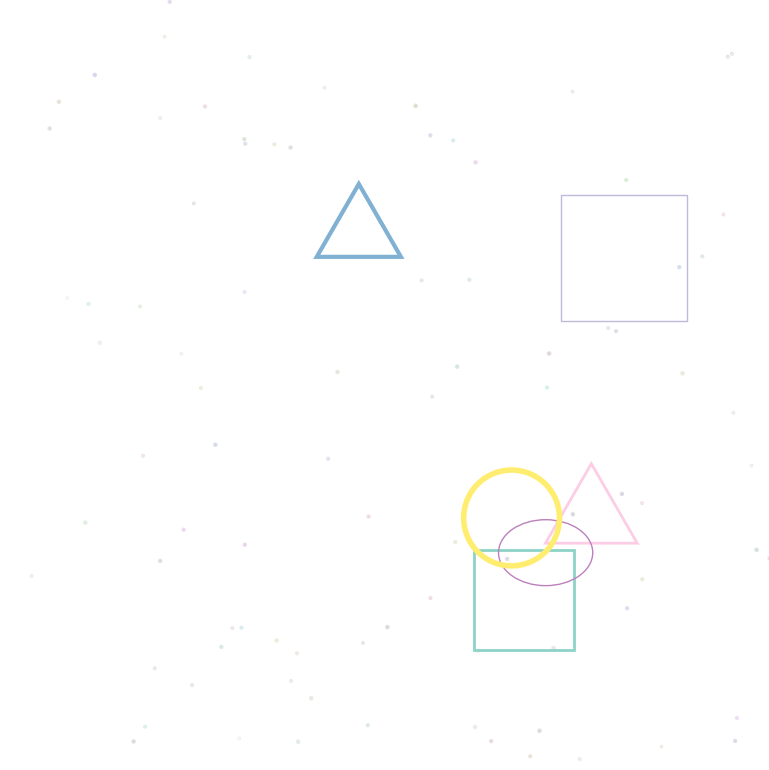[{"shape": "square", "thickness": 1, "radius": 0.32, "center": [0.681, 0.221]}, {"shape": "square", "thickness": 0.5, "radius": 0.41, "center": [0.81, 0.665]}, {"shape": "triangle", "thickness": 1.5, "radius": 0.32, "center": [0.466, 0.698]}, {"shape": "triangle", "thickness": 1, "radius": 0.34, "center": [0.768, 0.329]}, {"shape": "oval", "thickness": 0.5, "radius": 0.31, "center": [0.709, 0.282]}, {"shape": "circle", "thickness": 2, "radius": 0.31, "center": [0.664, 0.327]}]